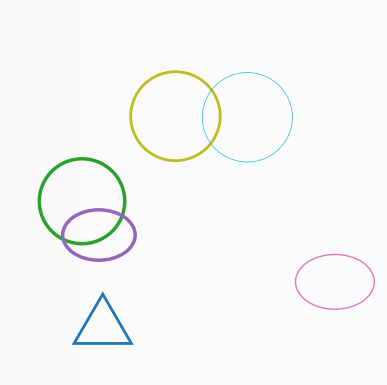[{"shape": "triangle", "thickness": 2, "radius": 0.43, "center": [0.265, 0.151]}, {"shape": "circle", "thickness": 2.5, "radius": 0.55, "center": [0.212, 0.477]}, {"shape": "oval", "thickness": 2.5, "radius": 0.47, "center": [0.255, 0.39]}, {"shape": "oval", "thickness": 1, "radius": 0.51, "center": [0.864, 0.268]}, {"shape": "circle", "thickness": 2, "radius": 0.58, "center": [0.453, 0.698]}, {"shape": "circle", "thickness": 0.5, "radius": 0.58, "center": [0.638, 0.695]}]